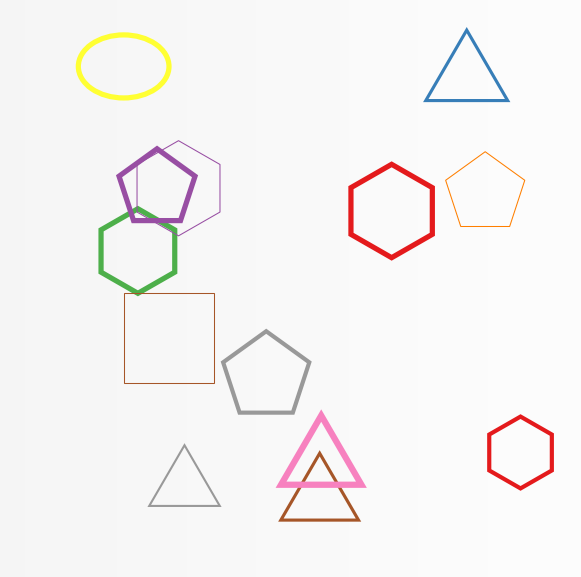[{"shape": "hexagon", "thickness": 2.5, "radius": 0.4, "center": [0.674, 0.634]}, {"shape": "hexagon", "thickness": 2, "radius": 0.31, "center": [0.896, 0.216]}, {"shape": "triangle", "thickness": 1.5, "radius": 0.41, "center": [0.803, 0.866]}, {"shape": "hexagon", "thickness": 2.5, "radius": 0.37, "center": [0.237, 0.564]}, {"shape": "pentagon", "thickness": 2.5, "radius": 0.34, "center": [0.27, 0.673]}, {"shape": "hexagon", "thickness": 0.5, "radius": 0.41, "center": [0.307, 0.673]}, {"shape": "pentagon", "thickness": 0.5, "radius": 0.36, "center": [0.835, 0.665]}, {"shape": "oval", "thickness": 2.5, "radius": 0.39, "center": [0.213, 0.884]}, {"shape": "square", "thickness": 0.5, "radius": 0.39, "center": [0.29, 0.414]}, {"shape": "triangle", "thickness": 1.5, "radius": 0.39, "center": [0.55, 0.137]}, {"shape": "triangle", "thickness": 3, "radius": 0.4, "center": [0.553, 0.2]}, {"shape": "pentagon", "thickness": 2, "radius": 0.39, "center": [0.458, 0.348]}, {"shape": "triangle", "thickness": 1, "radius": 0.35, "center": [0.317, 0.158]}]